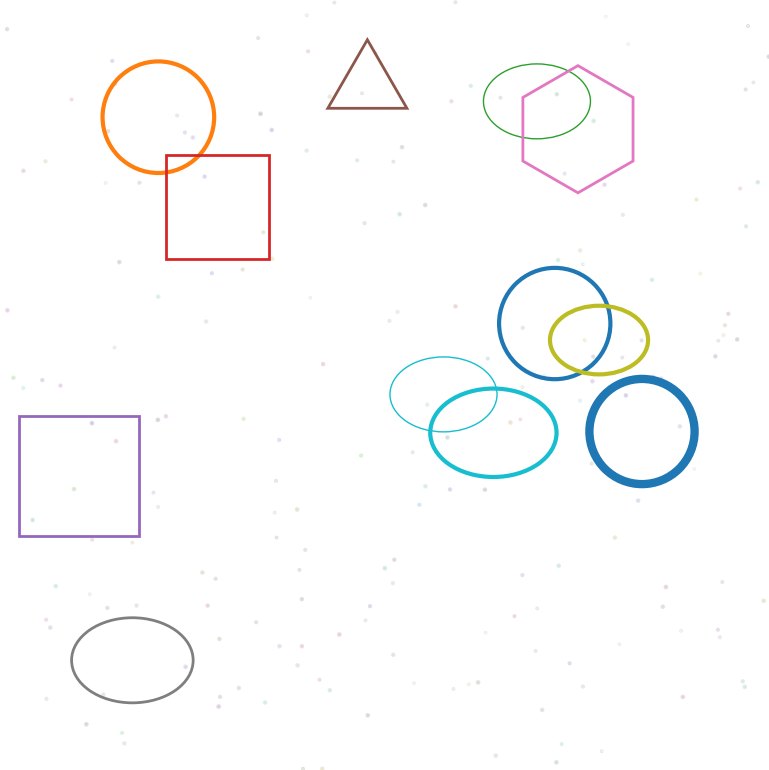[{"shape": "circle", "thickness": 1.5, "radius": 0.36, "center": [0.72, 0.58]}, {"shape": "circle", "thickness": 3, "radius": 0.34, "center": [0.834, 0.44]}, {"shape": "circle", "thickness": 1.5, "radius": 0.36, "center": [0.206, 0.848]}, {"shape": "oval", "thickness": 0.5, "radius": 0.35, "center": [0.697, 0.868]}, {"shape": "square", "thickness": 1, "radius": 0.34, "center": [0.283, 0.731]}, {"shape": "square", "thickness": 1, "radius": 0.39, "center": [0.103, 0.381]}, {"shape": "triangle", "thickness": 1, "radius": 0.3, "center": [0.477, 0.889]}, {"shape": "hexagon", "thickness": 1, "radius": 0.41, "center": [0.751, 0.832]}, {"shape": "oval", "thickness": 1, "radius": 0.39, "center": [0.172, 0.142]}, {"shape": "oval", "thickness": 1.5, "radius": 0.32, "center": [0.778, 0.558]}, {"shape": "oval", "thickness": 0.5, "radius": 0.35, "center": [0.576, 0.488]}, {"shape": "oval", "thickness": 1.5, "radius": 0.41, "center": [0.641, 0.438]}]